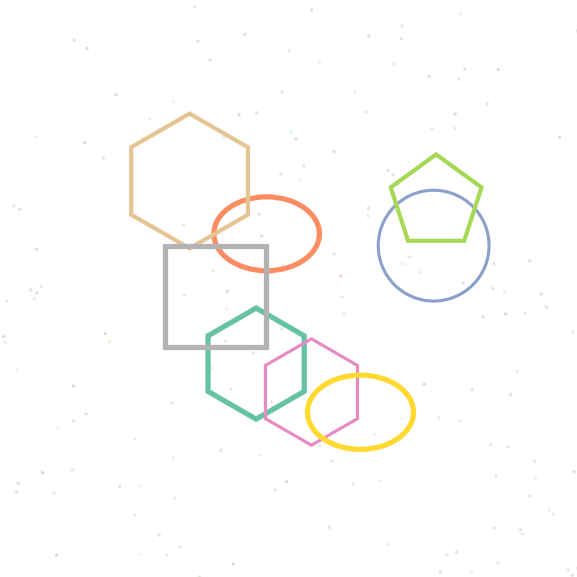[{"shape": "hexagon", "thickness": 2.5, "radius": 0.48, "center": [0.444, 0.37]}, {"shape": "oval", "thickness": 2.5, "radius": 0.46, "center": [0.462, 0.594]}, {"shape": "circle", "thickness": 1.5, "radius": 0.48, "center": [0.751, 0.574]}, {"shape": "hexagon", "thickness": 1.5, "radius": 0.46, "center": [0.539, 0.32]}, {"shape": "pentagon", "thickness": 2, "radius": 0.41, "center": [0.755, 0.649]}, {"shape": "oval", "thickness": 2.5, "radius": 0.46, "center": [0.624, 0.285]}, {"shape": "hexagon", "thickness": 2, "radius": 0.58, "center": [0.328, 0.686]}, {"shape": "square", "thickness": 2.5, "radius": 0.44, "center": [0.373, 0.485]}]